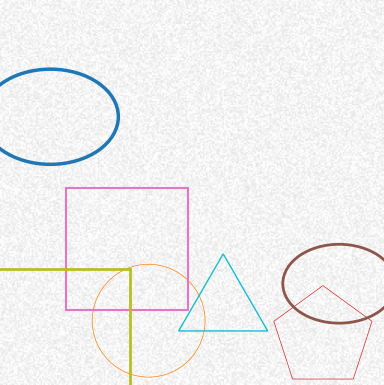[{"shape": "oval", "thickness": 2.5, "radius": 0.88, "center": [0.131, 0.697]}, {"shape": "circle", "thickness": 0.5, "radius": 0.73, "center": [0.386, 0.167]}, {"shape": "pentagon", "thickness": 0.5, "radius": 0.67, "center": [0.839, 0.124]}, {"shape": "oval", "thickness": 2, "radius": 0.73, "center": [0.881, 0.263]}, {"shape": "square", "thickness": 1.5, "radius": 0.79, "center": [0.33, 0.353]}, {"shape": "square", "thickness": 2, "radius": 0.88, "center": [0.161, 0.126]}, {"shape": "triangle", "thickness": 1, "radius": 0.67, "center": [0.58, 0.207]}]